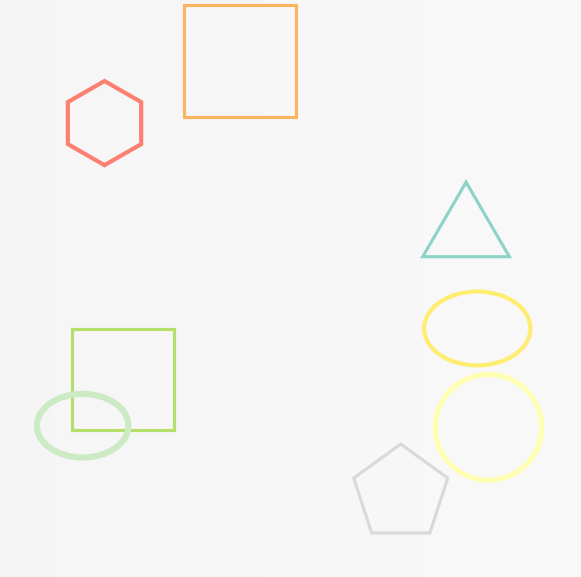[{"shape": "triangle", "thickness": 1.5, "radius": 0.43, "center": [0.802, 0.598]}, {"shape": "circle", "thickness": 2.5, "radius": 0.46, "center": [0.84, 0.259]}, {"shape": "hexagon", "thickness": 2, "radius": 0.36, "center": [0.18, 0.786]}, {"shape": "square", "thickness": 1.5, "radius": 0.48, "center": [0.413, 0.893]}, {"shape": "square", "thickness": 1.5, "radius": 0.44, "center": [0.211, 0.341]}, {"shape": "pentagon", "thickness": 1.5, "radius": 0.43, "center": [0.689, 0.145]}, {"shape": "oval", "thickness": 3, "radius": 0.39, "center": [0.142, 0.262]}, {"shape": "oval", "thickness": 2, "radius": 0.46, "center": [0.821, 0.43]}]